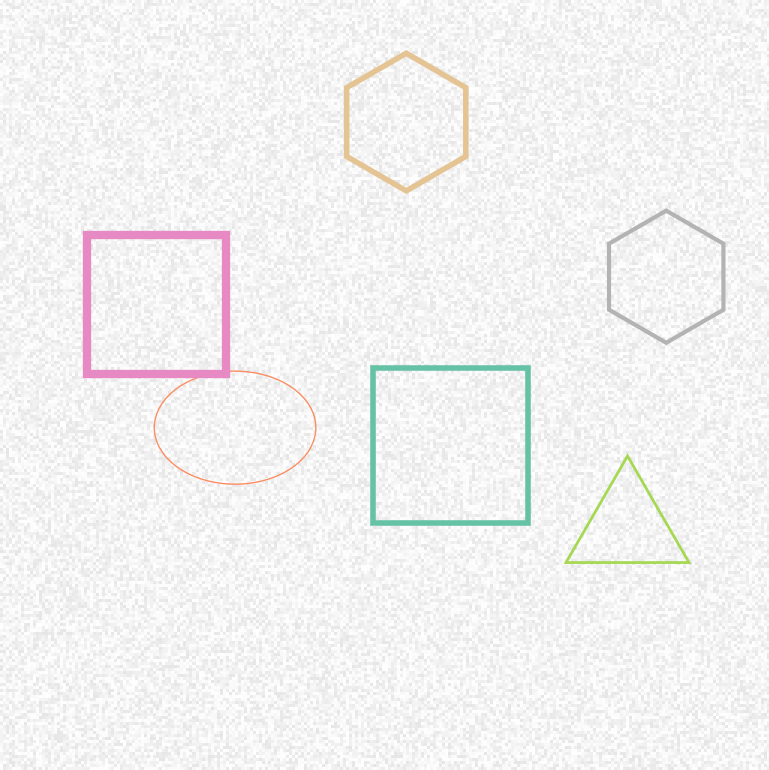[{"shape": "square", "thickness": 2, "radius": 0.5, "center": [0.585, 0.421]}, {"shape": "oval", "thickness": 0.5, "radius": 0.52, "center": [0.305, 0.445]}, {"shape": "square", "thickness": 3, "radius": 0.45, "center": [0.203, 0.604]}, {"shape": "triangle", "thickness": 1, "radius": 0.46, "center": [0.815, 0.316]}, {"shape": "hexagon", "thickness": 2, "radius": 0.45, "center": [0.528, 0.841]}, {"shape": "hexagon", "thickness": 1.5, "radius": 0.43, "center": [0.865, 0.641]}]